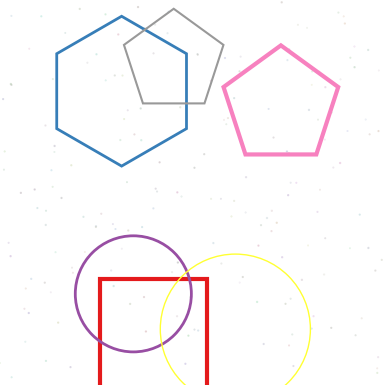[{"shape": "square", "thickness": 3, "radius": 0.7, "center": [0.399, 0.135]}, {"shape": "hexagon", "thickness": 2, "radius": 0.97, "center": [0.316, 0.763]}, {"shape": "circle", "thickness": 2, "radius": 0.75, "center": [0.346, 0.237]}, {"shape": "circle", "thickness": 1, "radius": 0.97, "center": [0.611, 0.145]}, {"shape": "pentagon", "thickness": 3, "radius": 0.78, "center": [0.73, 0.726]}, {"shape": "pentagon", "thickness": 1.5, "radius": 0.68, "center": [0.451, 0.841]}]